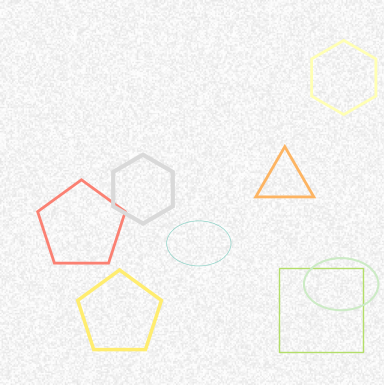[{"shape": "oval", "thickness": 0.5, "radius": 0.42, "center": [0.516, 0.368]}, {"shape": "hexagon", "thickness": 2, "radius": 0.48, "center": [0.893, 0.799]}, {"shape": "pentagon", "thickness": 2, "radius": 0.6, "center": [0.212, 0.413]}, {"shape": "triangle", "thickness": 2, "radius": 0.44, "center": [0.74, 0.532]}, {"shape": "square", "thickness": 1, "radius": 0.55, "center": [0.834, 0.194]}, {"shape": "hexagon", "thickness": 3, "radius": 0.45, "center": [0.371, 0.509]}, {"shape": "oval", "thickness": 1.5, "radius": 0.48, "center": [0.886, 0.262]}, {"shape": "pentagon", "thickness": 2.5, "radius": 0.57, "center": [0.311, 0.184]}]